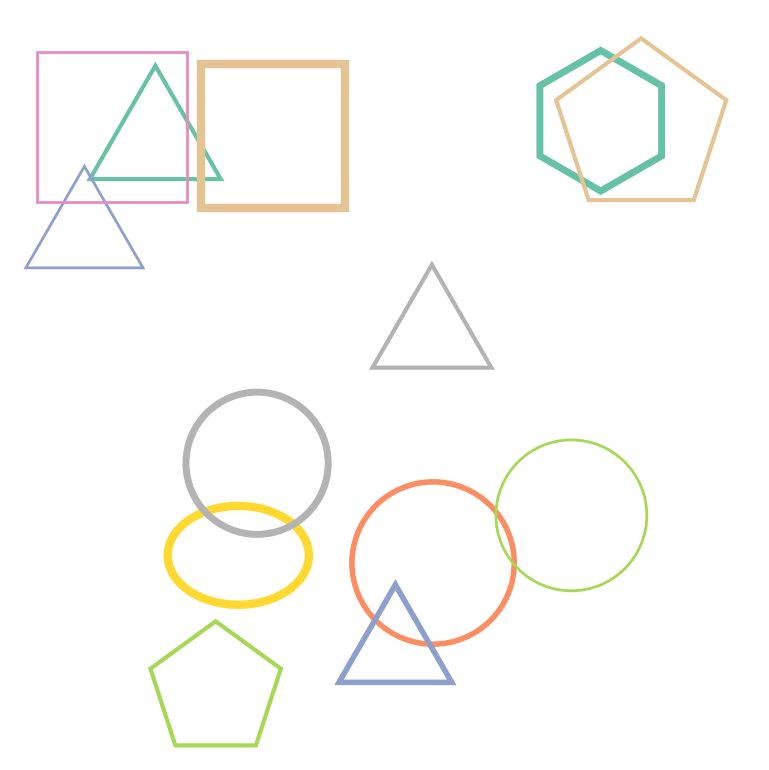[{"shape": "triangle", "thickness": 1.5, "radius": 0.49, "center": [0.202, 0.816]}, {"shape": "hexagon", "thickness": 2.5, "radius": 0.46, "center": [0.78, 0.843]}, {"shape": "circle", "thickness": 2, "radius": 0.53, "center": [0.562, 0.269]}, {"shape": "triangle", "thickness": 2, "radius": 0.42, "center": [0.513, 0.156]}, {"shape": "triangle", "thickness": 1, "radius": 0.44, "center": [0.11, 0.696]}, {"shape": "square", "thickness": 1, "radius": 0.49, "center": [0.146, 0.835]}, {"shape": "pentagon", "thickness": 1.5, "radius": 0.45, "center": [0.28, 0.104]}, {"shape": "circle", "thickness": 1, "radius": 0.49, "center": [0.742, 0.331]}, {"shape": "oval", "thickness": 3, "radius": 0.46, "center": [0.309, 0.279]}, {"shape": "square", "thickness": 3, "radius": 0.47, "center": [0.355, 0.823]}, {"shape": "pentagon", "thickness": 1.5, "radius": 0.58, "center": [0.833, 0.834]}, {"shape": "triangle", "thickness": 1.5, "radius": 0.45, "center": [0.561, 0.567]}, {"shape": "circle", "thickness": 2.5, "radius": 0.46, "center": [0.334, 0.398]}]